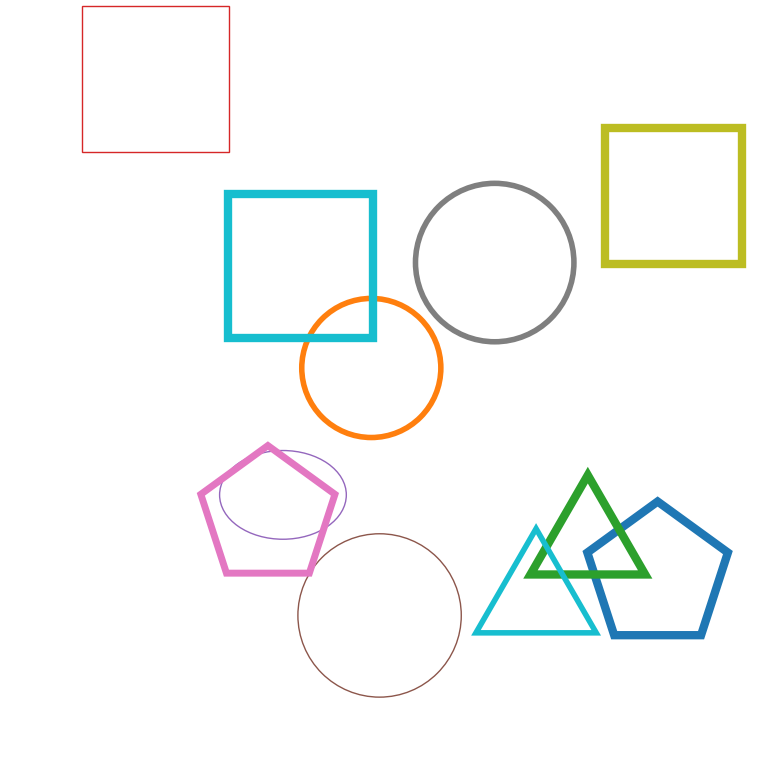[{"shape": "pentagon", "thickness": 3, "radius": 0.48, "center": [0.854, 0.253]}, {"shape": "circle", "thickness": 2, "radius": 0.45, "center": [0.482, 0.522]}, {"shape": "triangle", "thickness": 3, "radius": 0.43, "center": [0.763, 0.297]}, {"shape": "square", "thickness": 0.5, "radius": 0.48, "center": [0.202, 0.897]}, {"shape": "oval", "thickness": 0.5, "radius": 0.41, "center": [0.367, 0.357]}, {"shape": "circle", "thickness": 0.5, "radius": 0.53, "center": [0.493, 0.201]}, {"shape": "pentagon", "thickness": 2.5, "radius": 0.46, "center": [0.348, 0.33]}, {"shape": "circle", "thickness": 2, "radius": 0.51, "center": [0.642, 0.659]}, {"shape": "square", "thickness": 3, "radius": 0.44, "center": [0.875, 0.745]}, {"shape": "triangle", "thickness": 2, "radius": 0.45, "center": [0.696, 0.223]}, {"shape": "square", "thickness": 3, "radius": 0.47, "center": [0.39, 0.655]}]